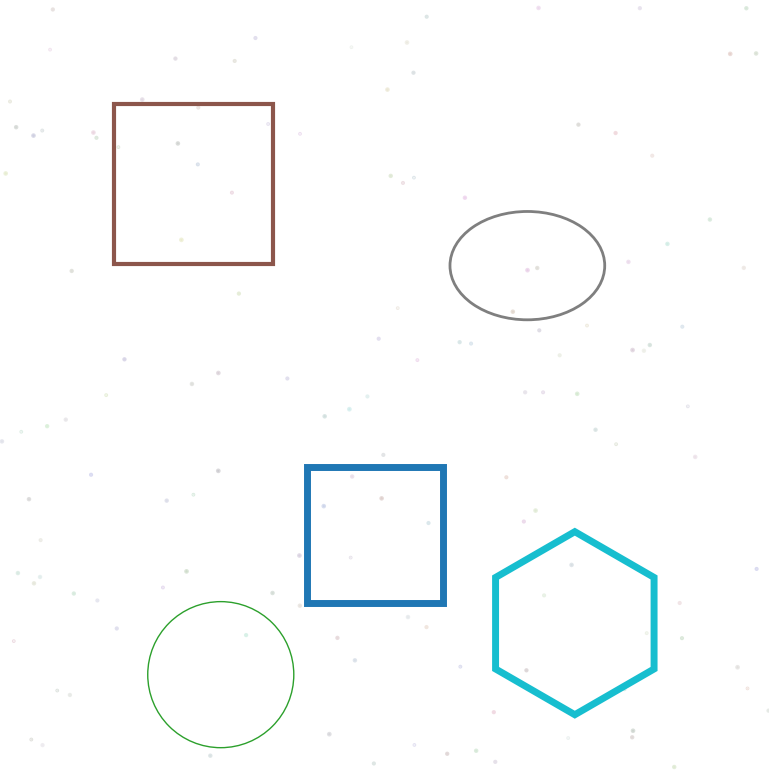[{"shape": "square", "thickness": 2.5, "radius": 0.44, "center": [0.487, 0.305]}, {"shape": "circle", "thickness": 0.5, "radius": 0.47, "center": [0.287, 0.124]}, {"shape": "square", "thickness": 1.5, "radius": 0.52, "center": [0.252, 0.761]}, {"shape": "oval", "thickness": 1, "radius": 0.5, "center": [0.685, 0.655]}, {"shape": "hexagon", "thickness": 2.5, "radius": 0.59, "center": [0.747, 0.191]}]